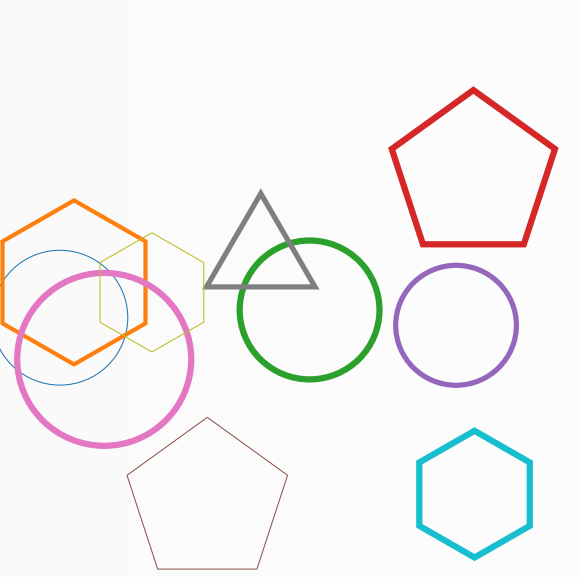[{"shape": "circle", "thickness": 0.5, "radius": 0.58, "center": [0.103, 0.449]}, {"shape": "hexagon", "thickness": 2, "radius": 0.71, "center": [0.127, 0.51]}, {"shape": "circle", "thickness": 3, "radius": 0.6, "center": [0.533, 0.462]}, {"shape": "pentagon", "thickness": 3, "radius": 0.74, "center": [0.814, 0.696]}, {"shape": "circle", "thickness": 2.5, "radius": 0.52, "center": [0.785, 0.436]}, {"shape": "pentagon", "thickness": 0.5, "radius": 0.73, "center": [0.357, 0.131]}, {"shape": "circle", "thickness": 3, "radius": 0.75, "center": [0.179, 0.377]}, {"shape": "triangle", "thickness": 2.5, "radius": 0.54, "center": [0.449, 0.556]}, {"shape": "hexagon", "thickness": 0.5, "radius": 0.52, "center": [0.261, 0.493]}, {"shape": "hexagon", "thickness": 3, "radius": 0.55, "center": [0.816, 0.143]}]